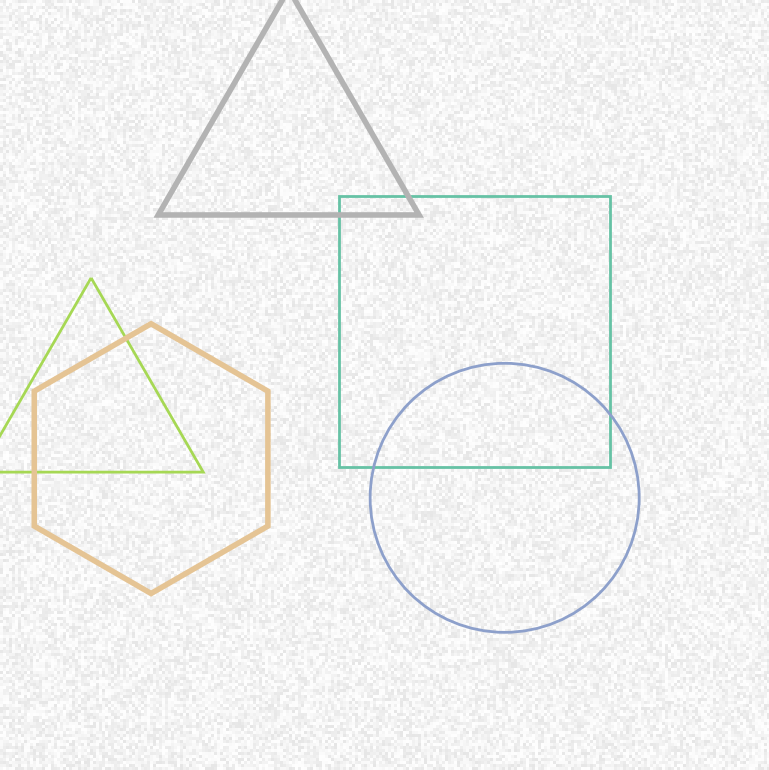[{"shape": "square", "thickness": 1, "radius": 0.88, "center": [0.616, 0.569]}, {"shape": "circle", "thickness": 1, "radius": 0.87, "center": [0.655, 0.353]}, {"shape": "triangle", "thickness": 1, "radius": 0.84, "center": [0.118, 0.471]}, {"shape": "hexagon", "thickness": 2, "radius": 0.88, "center": [0.196, 0.404]}, {"shape": "triangle", "thickness": 2, "radius": 0.98, "center": [0.375, 0.819]}]